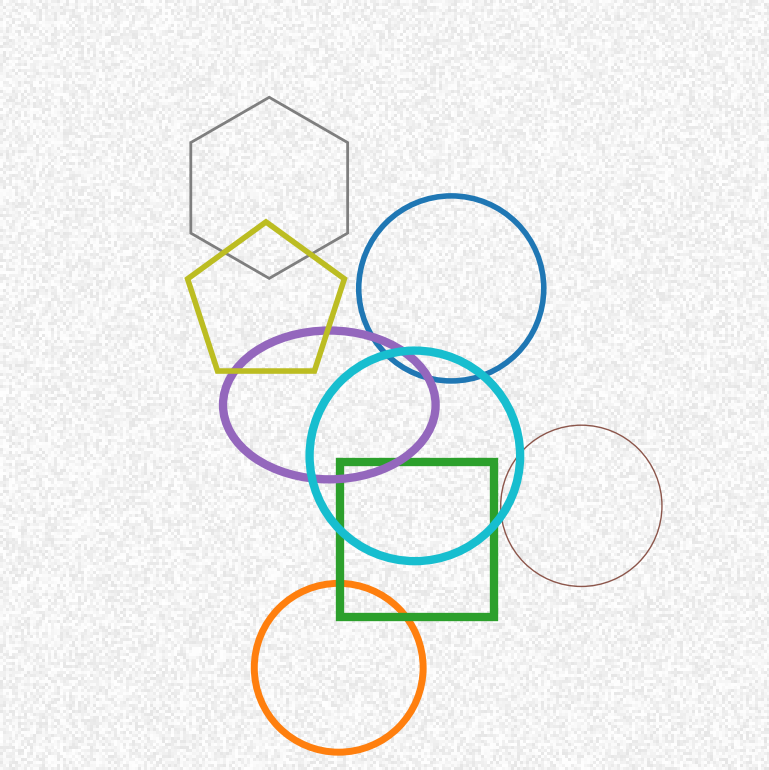[{"shape": "circle", "thickness": 2, "radius": 0.6, "center": [0.586, 0.625]}, {"shape": "circle", "thickness": 2.5, "radius": 0.55, "center": [0.44, 0.133]}, {"shape": "square", "thickness": 3, "radius": 0.5, "center": [0.541, 0.299]}, {"shape": "oval", "thickness": 3, "radius": 0.69, "center": [0.428, 0.474]}, {"shape": "circle", "thickness": 0.5, "radius": 0.52, "center": [0.755, 0.343]}, {"shape": "hexagon", "thickness": 1, "radius": 0.59, "center": [0.35, 0.756]}, {"shape": "pentagon", "thickness": 2, "radius": 0.54, "center": [0.345, 0.605]}, {"shape": "circle", "thickness": 3, "radius": 0.68, "center": [0.539, 0.408]}]